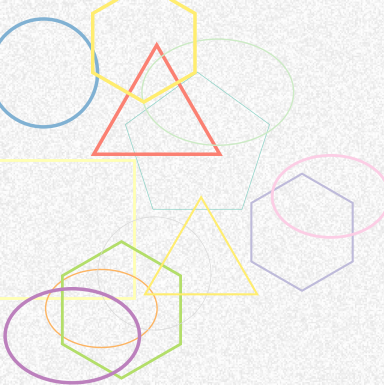[{"shape": "pentagon", "thickness": 0.5, "radius": 0.98, "center": [0.513, 0.616]}, {"shape": "square", "thickness": 2, "radius": 0.9, "center": [0.168, 0.405]}, {"shape": "hexagon", "thickness": 1.5, "radius": 0.76, "center": [0.784, 0.397]}, {"shape": "triangle", "thickness": 2.5, "radius": 0.94, "center": [0.407, 0.694]}, {"shape": "circle", "thickness": 2.5, "radius": 0.7, "center": [0.113, 0.811]}, {"shape": "oval", "thickness": 1, "radius": 0.72, "center": [0.263, 0.199]}, {"shape": "hexagon", "thickness": 2, "radius": 0.89, "center": [0.316, 0.195]}, {"shape": "oval", "thickness": 2, "radius": 0.76, "center": [0.859, 0.49]}, {"shape": "circle", "thickness": 0.5, "radius": 0.74, "center": [0.401, 0.29]}, {"shape": "oval", "thickness": 2.5, "radius": 0.87, "center": [0.188, 0.128]}, {"shape": "oval", "thickness": 1, "radius": 0.99, "center": [0.566, 0.761]}, {"shape": "hexagon", "thickness": 2.5, "radius": 0.77, "center": [0.374, 0.888]}, {"shape": "triangle", "thickness": 1.5, "radius": 0.84, "center": [0.522, 0.32]}]